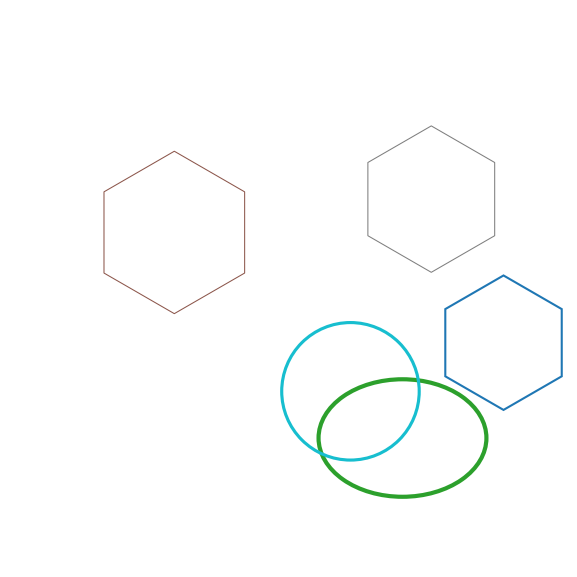[{"shape": "hexagon", "thickness": 1, "radius": 0.58, "center": [0.872, 0.406]}, {"shape": "oval", "thickness": 2, "radius": 0.73, "center": [0.697, 0.241]}, {"shape": "hexagon", "thickness": 0.5, "radius": 0.7, "center": [0.302, 0.597]}, {"shape": "hexagon", "thickness": 0.5, "radius": 0.63, "center": [0.747, 0.654]}, {"shape": "circle", "thickness": 1.5, "radius": 0.6, "center": [0.607, 0.322]}]